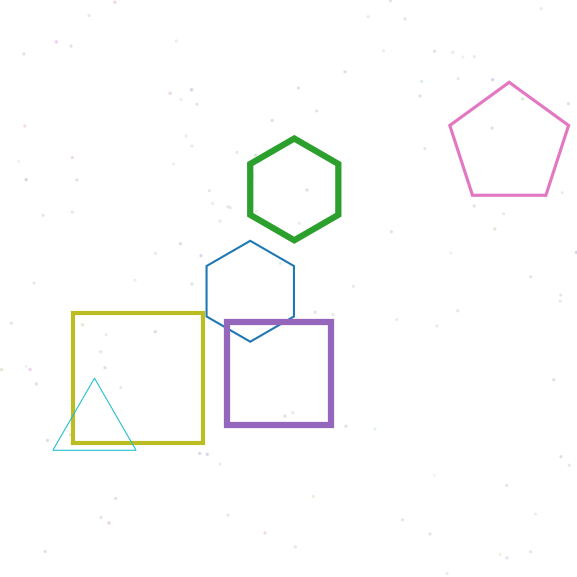[{"shape": "hexagon", "thickness": 1, "radius": 0.44, "center": [0.433, 0.495]}, {"shape": "hexagon", "thickness": 3, "radius": 0.44, "center": [0.51, 0.671]}, {"shape": "square", "thickness": 3, "radius": 0.45, "center": [0.483, 0.352]}, {"shape": "pentagon", "thickness": 1.5, "radius": 0.54, "center": [0.882, 0.748]}, {"shape": "square", "thickness": 2, "radius": 0.56, "center": [0.239, 0.344]}, {"shape": "triangle", "thickness": 0.5, "radius": 0.42, "center": [0.164, 0.261]}]